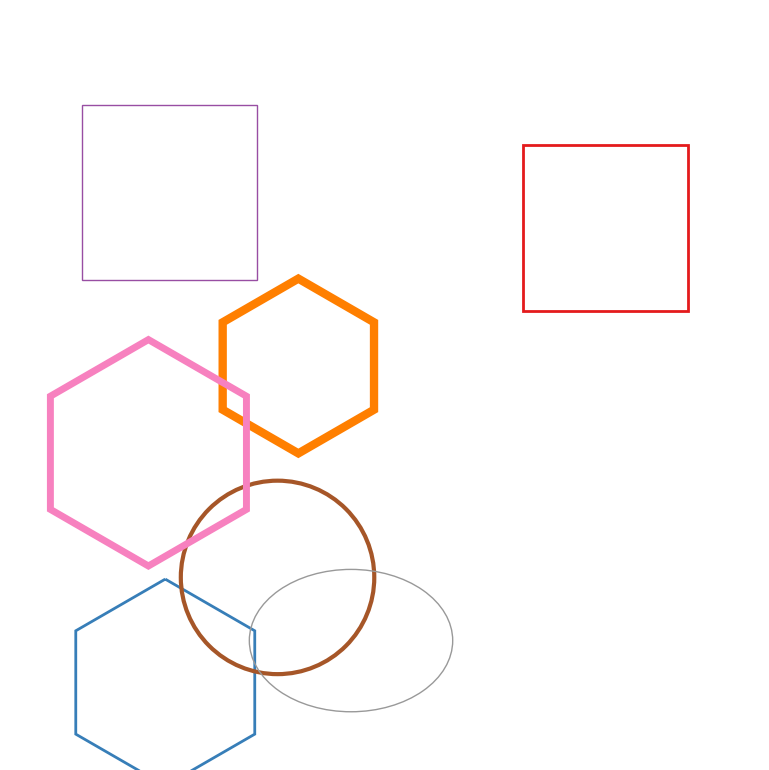[{"shape": "square", "thickness": 1, "radius": 0.54, "center": [0.786, 0.704]}, {"shape": "hexagon", "thickness": 1, "radius": 0.67, "center": [0.215, 0.114]}, {"shape": "square", "thickness": 0.5, "radius": 0.57, "center": [0.22, 0.75]}, {"shape": "hexagon", "thickness": 3, "radius": 0.57, "center": [0.387, 0.525]}, {"shape": "circle", "thickness": 1.5, "radius": 0.63, "center": [0.36, 0.25]}, {"shape": "hexagon", "thickness": 2.5, "radius": 0.73, "center": [0.193, 0.412]}, {"shape": "oval", "thickness": 0.5, "radius": 0.66, "center": [0.456, 0.168]}]